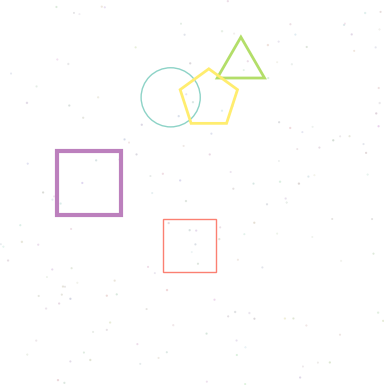[{"shape": "circle", "thickness": 1, "radius": 0.38, "center": [0.443, 0.747]}, {"shape": "square", "thickness": 1, "radius": 0.34, "center": [0.493, 0.363]}, {"shape": "triangle", "thickness": 2, "radius": 0.35, "center": [0.626, 0.833]}, {"shape": "square", "thickness": 3, "radius": 0.41, "center": [0.232, 0.524]}, {"shape": "pentagon", "thickness": 2, "radius": 0.39, "center": [0.542, 0.743]}]